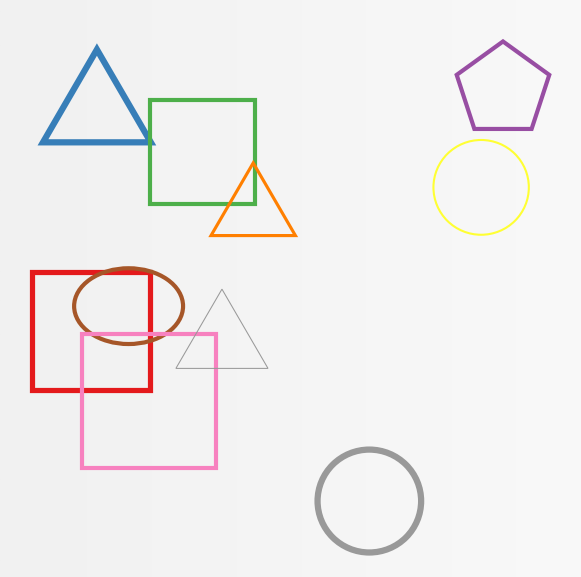[{"shape": "square", "thickness": 2.5, "radius": 0.51, "center": [0.157, 0.426]}, {"shape": "triangle", "thickness": 3, "radius": 0.54, "center": [0.167, 0.806]}, {"shape": "square", "thickness": 2, "radius": 0.45, "center": [0.348, 0.736]}, {"shape": "pentagon", "thickness": 2, "radius": 0.42, "center": [0.865, 0.844]}, {"shape": "triangle", "thickness": 1.5, "radius": 0.42, "center": [0.436, 0.633]}, {"shape": "circle", "thickness": 1, "radius": 0.41, "center": [0.828, 0.675]}, {"shape": "oval", "thickness": 2, "radius": 0.47, "center": [0.221, 0.469]}, {"shape": "square", "thickness": 2, "radius": 0.58, "center": [0.257, 0.305]}, {"shape": "circle", "thickness": 3, "radius": 0.45, "center": [0.635, 0.132]}, {"shape": "triangle", "thickness": 0.5, "radius": 0.46, "center": [0.382, 0.407]}]